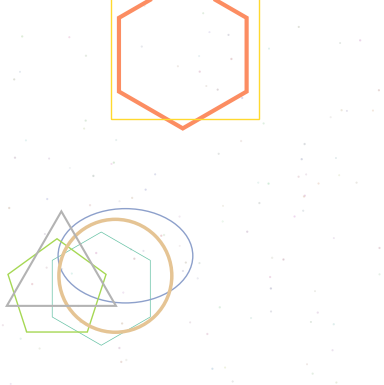[{"shape": "hexagon", "thickness": 0.5, "radius": 0.74, "center": [0.263, 0.25]}, {"shape": "hexagon", "thickness": 3, "radius": 0.96, "center": [0.475, 0.858]}, {"shape": "oval", "thickness": 1, "radius": 0.87, "center": [0.326, 0.336]}, {"shape": "pentagon", "thickness": 1, "radius": 0.67, "center": [0.148, 0.246]}, {"shape": "square", "thickness": 1, "radius": 0.96, "center": [0.481, 0.884]}, {"shape": "circle", "thickness": 2.5, "radius": 0.73, "center": [0.3, 0.284]}, {"shape": "triangle", "thickness": 1.5, "radius": 0.82, "center": [0.159, 0.287]}]